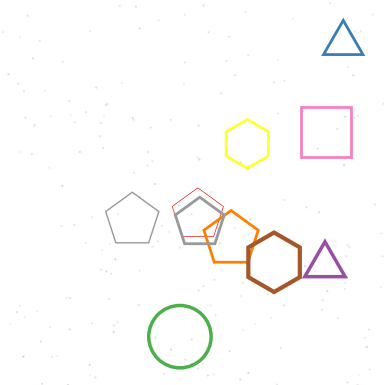[{"shape": "pentagon", "thickness": 0.5, "radius": 0.35, "center": [0.514, 0.442]}, {"shape": "triangle", "thickness": 2, "radius": 0.3, "center": [0.892, 0.888]}, {"shape": "circle", "thickness": 2.5, "radius": 0.41, "center": [0.467, 0.126]}, {"shape": "triangle", "thickness": 2.5, "radius": 0.3, "center": [0.844, 0.312]}, {"shape": "pentagon", "thickness": 2, "radius": 0.37, "center": [0.6, 0.379]}, {"shape": "hexagon", "thickness": 2, "radius": 0.32, "center": [0.642, 0.626]}, {"shape": "hexagon", "thickness": 3, "radius": 0.39, "center": [0.712, 0.319]}, {"shape": "square", "thickness": 2, "radius": 0.33, "center": [0.847, 0.656]}, {"shape": "pentagon", "thickness": 1, "radius": 0.36, "center": [0.344, 0.428]}, {"shape": "pentagon", "thickness": 2, "radius": 0.33, "center": [0.519, 0.421]}]